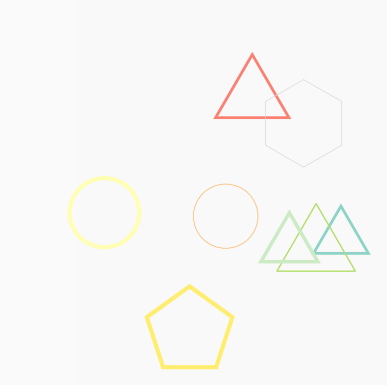[{"shape": "triangle", "thickness": 2, "radius": 0.41, "center": [0.88, 0.383]}, {"shape": "circle", "thickness": 3, "radius": 0.45, "center": [0.27, 0.448]}, {"shape": "triangle", "thickness": 2, "radius": 0.55, "center": [0.651, 0.749]}, {"shape": "circle", "thickness": 0.5, "radius": 0.42, "center": [0.582, 0.438]}, {"shape": "triangle", "thickness": 1, "radius": 0.58, "center": [0.816, 0.354]}, {"shape": "hexagon", "thickness": 0.5, "radius": 0.57, "center": [0.783, 0.68]}, {"shape": "triangle", "thickness": 2.5, "radius": 0.42, "center": [0.747, 0.363]}, {"shape": "pentagon", "thickness": 3, "radius": 0.58, "center": [0.489, 0.14]}]